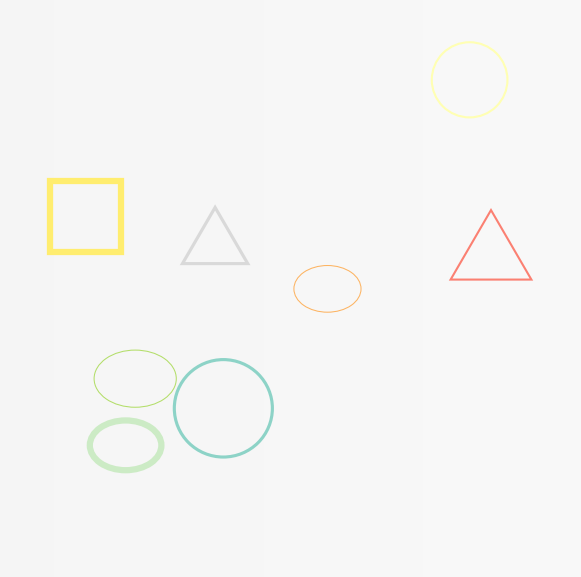[{"shape": "circle", "thickness": 1.5, "radius": 0.42, "center": [0.384, 0.292]}, {"shape": "circle", "thickness": 1, "radius": 0.33, "center": [0.808, 0.861]}, {"shape": "triangle", "thickness": 1, "radius": 0.4, "center": [0.845, 0.555]}, {"shape": "oval", "thickness": 0.5, "radius": 0.29, "center": [0.563, 0.499]}, {"shape": "oval", "thickness": 0.5, "radius": 0.35, "center": [0.233, 0.343]}, {"shape": "triangle", "thickness": 1.5, "radius": 0.32, "center": [0.37, 0.575]}, {"shape": "oval", "thickness": 3, "radius": 0.31, "center": [0.216, 0.228]}, {"shape": "square", "thickness": 3, "radius": 0.31, "center": [0.147, 0.624]}]